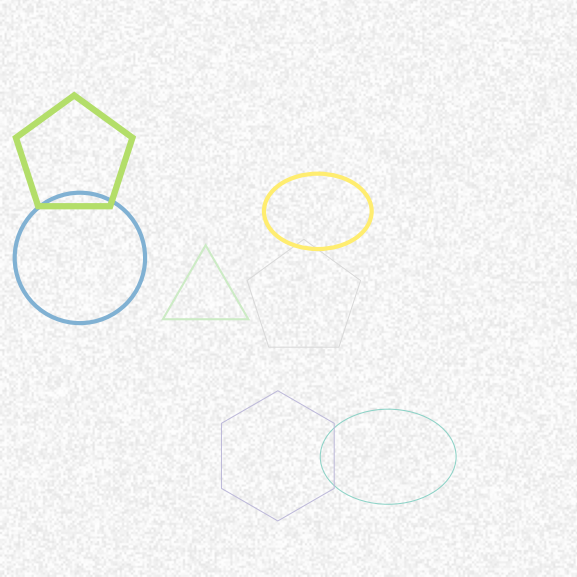[{"shape": "oval", "thickness": 0.5, "radius": 0.59, "center": [0.672, 0.208]}, {"shape": "hexagon", "thickness": 0.5, "radius": 0.56, "center": [0.481, 0.21]}, {"shape": "circle", "thickness": 2, "radius": 0.56, "center": [0.138, 0.553]}, {"shape": "pentagon", "thickness": 3, "radius": 0.53, "center": [0.128, 0.728]}, {"shape": "pentagon", "thickness": 0.5, "radius": 0.52, "center": [0.526, 0.482]}, {"shape": "triangle", "thickness": 1, "radius": 0.43, "center": [0.356, 0.489]}, {"shape": "oval", "thickness": 2, "radius": 0.47, "center": [0.55, 0.633]}]